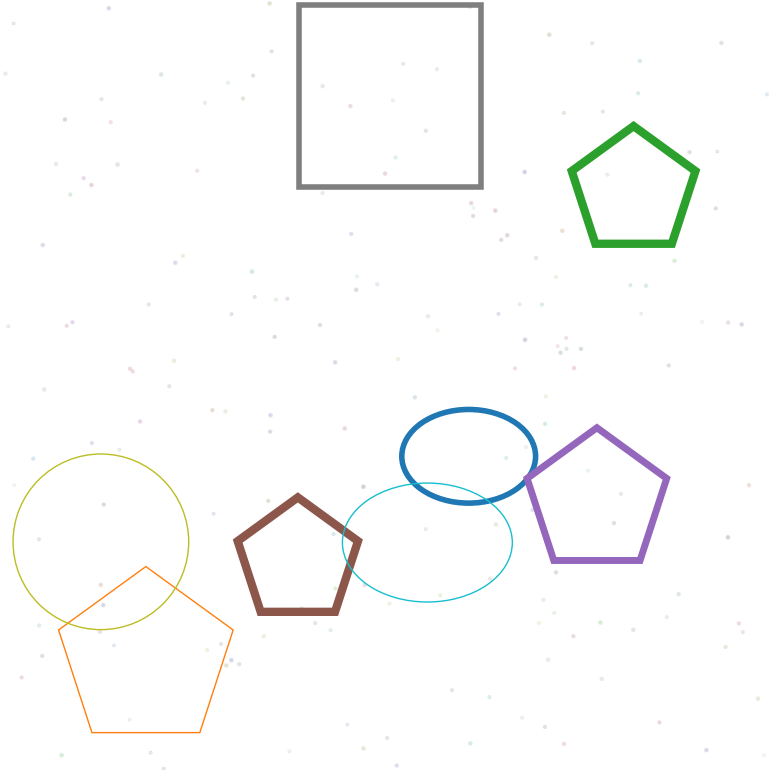[{"shape": "oval", "thickness": 2, "radius": 0.43, "center": [0.609, 0.407]}, {"shape": "pentagon", "thickness": 0.5, "radius": 0.6, "center": [0.189, 0.145]}, {"shape": "pentagon", "thickness": 3, "radius": 0.42, "center": [0.823, 0.752]}, {"shape": "pentagon", "thickness": 2.5, "radius": 0.48, "center": [0.775, 0.349]}, {"shape": "pentagon", "thickness": 3, "radius": 0.41, "center": [0.387, 0.272]}, {"shape": "square", "thickness": 2, "radius": 0.59, "center": [0.507, 0.875]}, {"shape": "circle", "thickness": 0.5, "radius": 0.57, "center": [0.131, 0.296]}, {"shape": "oval", "thickness": 0.5, "radius": 0.55, "center": [0.555, 0.295]}]